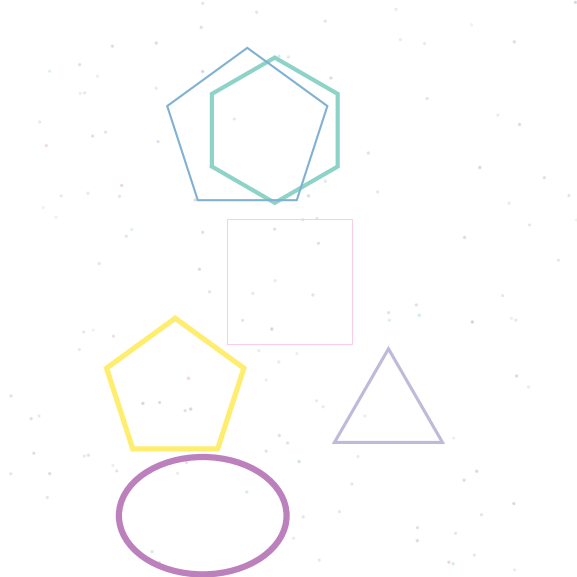[{"shape": "hexagon", "thickness": 2, "radius": 0.63, "center": [0.476, 0.774]}, {"shape": "triangle", "thickness": 1.5, "radius": 0.54, "center": [0.673, 0.287]}, {"shape": "pentagon", "thickness": 1, "radius": 0.73, "center": [0.428, 0.77]}, {"shape": "square", "thickness": 0.5, "radius": 0.54, "center": [0.501, 0.512]}, {"shape": "oval", "thickness": 3, "radius": 0.73, "center": [0.351, 0.106]}, {"shape": "pentagon", "thickness": 2.5, "radius": 0.63, "center": [0.303, 0.323]}]